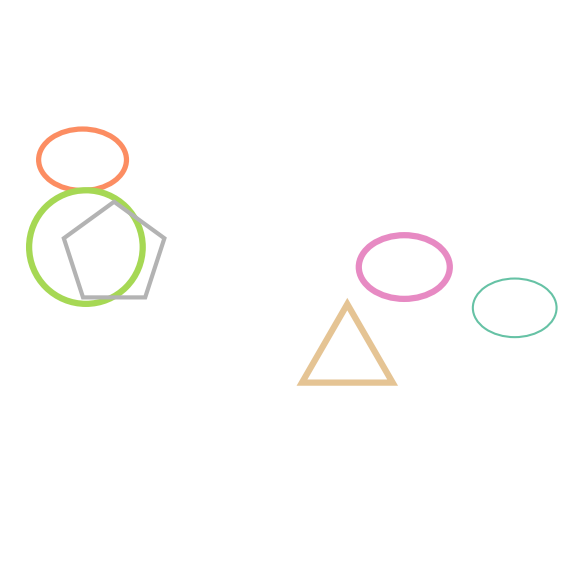[{"shape": "oval", "thickness": 1, "radius": 0.36, "center": [0.891, 0.466]}, {"shape": "oval", "thickness": 2.5, "radius": 0.38, "center": [0.143, 0.722]}, {"shape": "oval", "thickness": 3, "radius": 0.39, "center": [0.7, 0.537]}, {"shape": "circle", "thickness": 3, "radius": 0.49, "center": [0.149, 0.571]}, {"shape": "triangle", "thickness": 3, "radius": 0.45, "center": [0.601, 0.382]}, {"shape": "pentagon", "thickness": 2, "radius": 0.46, "center": [0.198, 0.558]}]